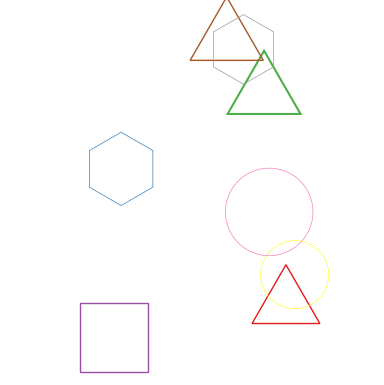[{"shape": "triangle", "thickness": 1, "radius": 0.51, "center": [0.743, 0.211]}, {"shape": "hexagon", "thickness": 0.5, "radius": 0.48, "center": [0.315, 0.561]}, {"shape": "triangle", "thickness": 1.5, "radius": 0.55, "center": [0.686, 0.759]}, {"shape": "square", "thickness": 1, "radius": 0.44, "center": [0.296, 0.123]}, {"shape": "circle", "thickness": 0.5, "radius": 0.44, "center": [0.766, 0.287]}, {"shape": "triangle", "thickness": 1, "radius": 0.55, "center": [0.589, 0.898]}, {"shape": "circle", "thickness": 0.5, "radius": 0.57, "center": [0.699, 0.45]}, {"shape": "hexagon", "thickness": 0.5, "radius": 0.45, "center": [0.633, 0.872]}]